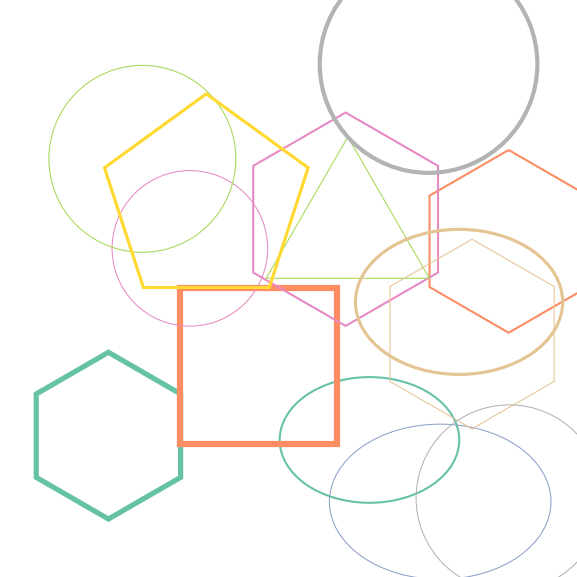[{"shape": "oval", "thickness": 1, "radius": 0.78, "center": [0.64, 0.237]}, {"shape": "hexagon", "thickness": 2.5, "radius": 0.72, "center": [0.188, 0.245]}, {"shape": "square", "thickness": 3, "radius": 0.68, "center": [0.447, 0.366]}, {"shape": "hexagon", "thickness": 1, "radius": 0.79, "center": [0.881, 0.581]}, {"shape": "oval", "thickness": 0.5, "radius": 0.96, "center": [0.762, 0.13]}, {"shape": "circle", "thickness": 0.5, "radius": 0.67, "center": [0.329, 0.569]}, {"shape": "hexagon", "thickness": 1, "radius": 0.92, "center": [0.598, 0.62]}, {"shape": "circle", "thickness": 0.5, "radius": 0.81, "center": [0.247, 0.724]}, {"shape": "triangle", "thickness": 0.5, "radius": 0.82, "center": [0.602, 0.599]}, {"shape": "pentagon", "thickness": 1.5, "radius": 0.93, "center": [0.357, 0.651]}, {"shape": "hexagon", "thickness": 0.5, "radius": 0.82, "center": [0.817, 0.421]}, {"shape": "oval", "thickness": 1.5, "radius": 0.9, "center": [0.795, 0.476]}, {"shape": "circle", "thickness": 0.5, "radius": 0.81, "center": [0.882, 0.137]}, {"shape": "circle", "thickness": 2, "radius": 0.94, "center": [0.742, 0.888]}]